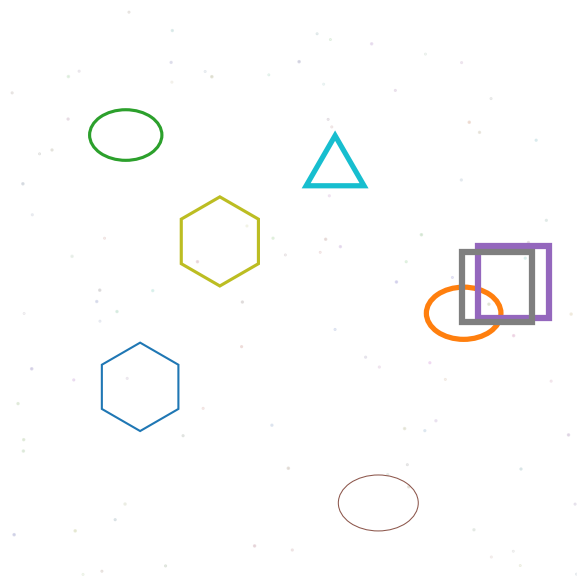[{"shape": "hexagon", "thickness": 1, "radius": 0.38, "center": [0.243, 0.329]}, {"shape": "oval", "thickness": 2.5, "radius": 0.32, "center": [0.803, 0.457]}, {"shape": "oval", "thickness": 1.5, "radius": 0.31, "center": [0.218, 0.765]}, {"shape": "square", "thickness": 3, "radius": 0.31, "center": [0.889, 0.511]}, {"shape": "oval", "thickness": 0.5, "radius": 0.35, "center": [0.655, 0.128]}, {"shape": "square", "thickness": 3, "radius": 0.3, "center": [0.861, 0.502]}, {"shape": "hexagon", "thickness": 1.5, "radius": 0.39, "center": [0.381, 0.581]}, {"shape": "triangle", "thickness": 2.5, "radius": 0.29, "center": [0.58, 0.706]}]